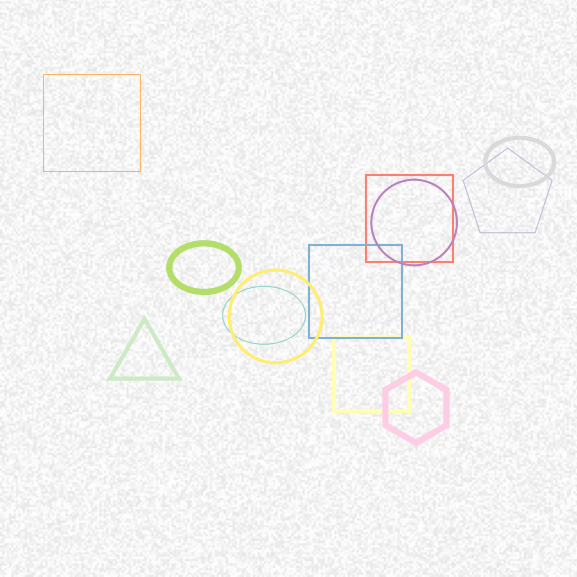[{"shape": "oval", "thickness": 0.5, "radius": 0.36, "center": [0.457, 0.453]}, {"shape": "square", "thickness": 2, "radius": 0.32, "center": [0.643, 0.351]}, {"shape": "pentagon", "thickness": 0.5, "radius": 0.41, "center": [0.879, 0.662]}, {"shape": "square", "thickness": 1, "radius": 0.37, "center": [0.709, 0.621]}, {"shape": "square", "thickness": 1, "radius": 0.4, "center": [0.615, 0.495]}, {"shape": "square", "thickness": 0.5, "radius": 0.42, "center": [0.158, 0.787]}, {"shape": "oval", "thickness": 3, "radius": 0.3, "center": [0.353, 0.536]}, {"shape": "hexagon", "thickness": 3, "radius": 0.31, "center": [0.72, 0.293]}, {"shape": "oval", "thickness": 2, "radius": 0.3, "center": [0.9, 0.719]}, {"shape": "circle", "thickness": 1, "radius": 0.37, "center": [0.717, 0.614]}, {"shape": "triangle", "thickness": 2, "radius": 0.35, "center": [0.25, 0.378]}, {"shape": "circle", "thickness": 1.5, "radius": 0.4, "center": [0.477, 0.451]}]